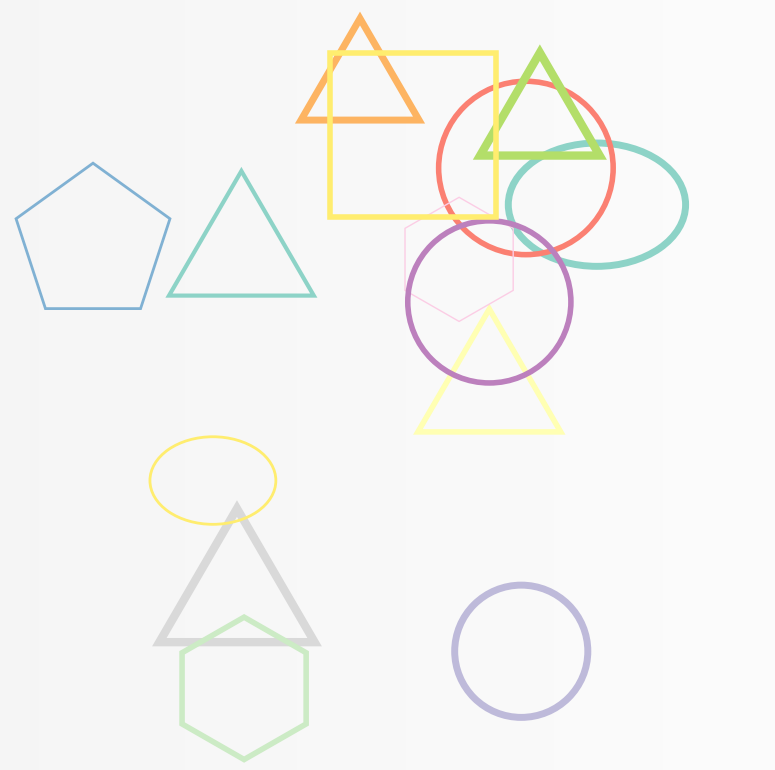[{"shape": "oval", "thickness": 2.5, "radius": 0.57, "center": [0.77, 0.734]}, {"shape": "triangle", "thickness": 1.5, "radius": 0.54, "center": [0.311, 0.67]}, {"shape": "triangle", "thickness": 2, "radius": 0.53, "center": [0.631, 0.492]}, {"shape": "circle", "thickness": 2.5, "radius": 0.43, "center": [0.673, 0.154]}, {"shape": "circle", "thickness": 2, "radius": 0.56, "center": [0.679, 0.782]}, {"shape": "pentagon", "thickness": 1, "radius": 0.52, "center": [0.12, 0.684]}, {"shape": "triangle", "thickness": 2.5, "radius": 0.44, "center": [0.465, 0.888]}, {"shape": "triangle", "thickness": 3, "radius": 0.45, "center": [0.697, 0.843]}, {"shape": "hexagon", "thickness": 0.5, "radius": 0.4, "center": [0.592, 0.663]}, {"shape": "triangle", "thickness": 3, "radius": 0.58, "center": [0.306, 0.224]}, {"shape": "circle", "thickness": 2, "radius": 0.53, "center": [0.631, 0.608]}, {"shape": "hexagon", "thickness": 2, "radius": 0.46, "center": [0.315, 0.106]}, {"shape": "oval", "thickness": 1, "radius": 0.41, "center": [0.275, 0.376]}, {"shape": "square", "thickness": 2, "radius": 0.53, "center": [0.533, 0.825]}]